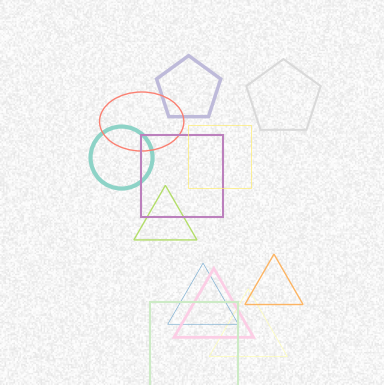[{"shape": "circle", "thickness": 3, "radius": 0.4, "center": [0.316, 0.591]}, {"shape": "triangle", "thickness": 0.5, "radius": 0.59, "center": [0.645, 0.132]}, {"shape": "pentagon", "thickness": 2.5, "radius": 0.44, "center": [0.49, 0.768]}, {"shape": "oval", "thickness": 1, "radius": 0.55, "center": [0.368, 0.684]}, {"shape": "triangle", "thickness": 0.5, "radius": 0.53, "center": [0.527, 0.211]}, {"shape": "triangle", "thickness": 1, "radius": 0.44, "center": [0.712, 0.253]}, {"shape": "triangle", "thickness": 1, "radius": 0.47, "center": [0.43, 0.424]}, {"shape": "triangle", "thickness": 2, "radius": 0.6, "center": [0.555, 0.184]}, {"shape": "pentagon", "thickness": 1.5, "radius": 0.51, "center": [0.736, 0.745]}, {"shape": "square", "thickness": 1.5, "radius": 0.53, "center": [0.472, 0.543]}, {"shape": "square", "thickness": 1.5, "radius": 0.57, "center": [0.504, 0.1]}, {"shape": "square", "thickness": 0.5, "radius": 0.41, "center": [0.569, 0.594]}]